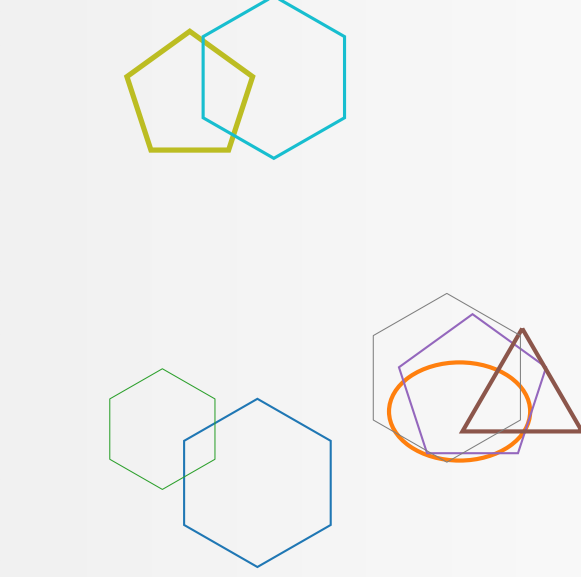[{"shape": "hexagon", "thickness": 1, "radius": 0.73, "center": [0.443, 0.163]}, {"shape": "oval", "thickness": 2, "radius": 0.61, "center": [0.791, 0.287]}, {"shape": "hexagon", "thickness": 0.5, "radius": 0.52, "center": [0.279, 0.256]}, {"shape": "pentagon", "thickness": 1, "radius": 0.67, "center": [0.813, 0.322]}, {"shape": "triangle", "thickness": 2, "radius": 0.59, "center": [0.898, 0.311]}, {"shape": "hexagon", "thickness": 0.5, "radius": 0.73, "center": [0.769, 0.345]}, {"shape": "pentagon", "thickness": 2.5, "radius": 0.57, "center": [0.326, 0.831]}, {"shape": "hexagon", "thickness": 1.5, "radius": 0.7, "center": [0.471, 0.865]}]